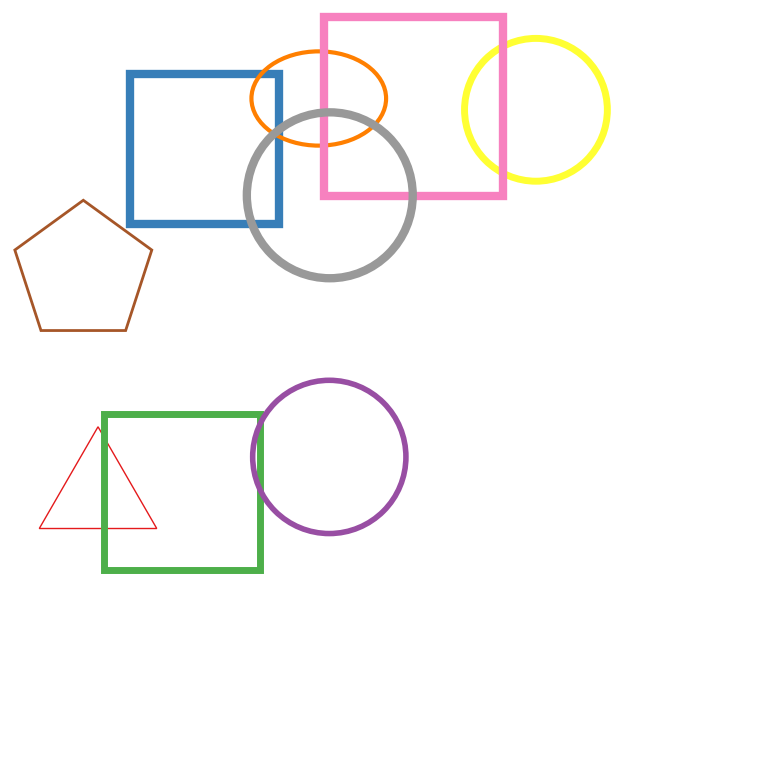[{"shape": "triangle", "thickness": 0.5, "radius": 0.44, "center": [0.127, 0.358]}, {"shape": "square", "thickness": 3, "radius": 0.49, "center": [0.266, 0.806]}, {"shape": "square", "thickness": 2.5, "radius": 0.51, "center": [0.236, 0.361]}, {"shape": "circle", "thickness": 2, "radius": 0.5, "center": [0.428, 0.407]}, {"shape": "oval", "thickness": 1.5, "radius": 0.44, "center": [0.414, 0.872]}, {"shape": "circle", "thickness": 2.5, "radius": 0.46, "center": [0.696, 0.857]}, {"shape": "pentagon", "thickness": 1, "radius": 0.47, "center": [0.108, 0.646]}, {"shape": "square", "thickness": 3, "radius": 0.58, "center": [0.537, 0.862]}, {"shape": "circle", "thickness": 3, "radius": 0.54, "center": [0.428, 0.746]}]